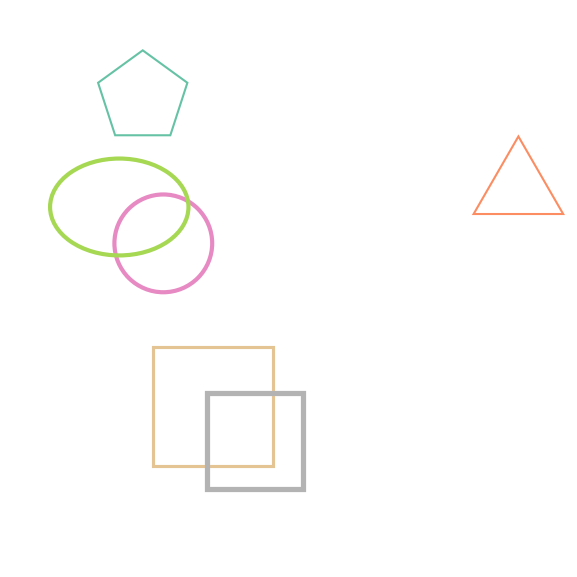[{"shape": "pentagon", "thickness": 1, "radius": 0.41, "center": [0.247, 0.831]}, {"shape": "triangle", "thickness": 1, "radius": 0.45, "center": [0.898, 0.673]}, {"shape": "circle", "thickness": 2, "radius": 0.42, "center": [0.283, 0.578]}, {"shape": "oval", "thickness": 2, "radius": 0.6, "center": [0.207, 0.641]}, {"shape": "square", "thickness": 1.5, "radius": 0.52, "center": [0.369, 0.295]}, {"shape": "square", "thickness": 2.5, "radius": 0.42, "center": [0.441, 0.236]}]